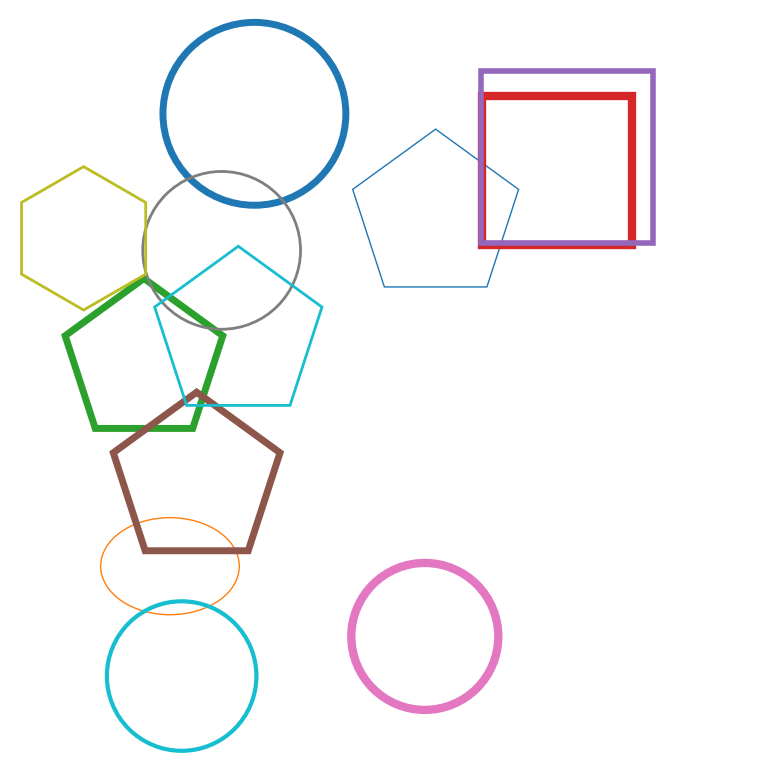[{"shape": "pentagon", "thickness": 0.5, "radius": 0.57, "center": [0.566, 0.719]}, {"shape": "circle", "thickness": 2.5, "radius": 0.59, "center": [0.33, 0.852]}, {"shape": "oval", "thickness": 0.5, "radius": 0.45, "center": [0.221, 0.265]}, {"shape": "pentagon", "thickness": 2.5, "radius": 0.54, "center": [0.187, 0.531]}, {"shape": "square", "thickness": 3, "radius": 0.48, "center": [0.723, 0.779]}, {"shape": "square", "thickness": 2, "radius": 0.56, "center": [0.737, 0.796]}, {"shape": "pentagon", "thickness": 2.5, "radius": 0.57, "center": [0.255, 0.377]}, {"shape": "circle", "thickness": 3, "radius": 0.48, "center": [0.552, 0.173]}, {"shape": "circle", "thickness": 1, "radius": 0.51, "center": [0.288, 0.675]}, {"shape": "hexagon", "thickness": 1, "radius": 0.47, "center": [0.109, 0.69]}, {"shape": "pentagon", "thickness": 1, "radius": 0.57, "center": [0.309, 0.566]}, {"shape": "circle", "thickness": 1.5, "radius": 0.49, "center": [0.236, 0.122]}]